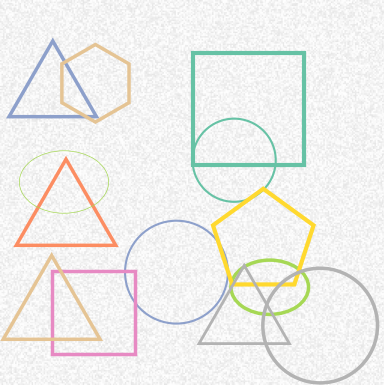[{"shape": "square", "thickness": 3, "radius": 0.73, "center": [0.645, 0.717]}, {"shape": "circle", "thickness": 1.5, "radius": 0.54, "center": [0.608, 0.584]}, {"shape": "triangle", "thickness": 2.5, "radius": 0.75, "center": [0.171, 0.437]}, {"shape": "circle", "thickness": 1.5, "radius": 0.67, "center": [0.458, 0.293]}, {"shape": "triangle", "thickness": 2.5, "radius": 0.66, "center": [0.137, 0.762]}, {"shape": "square", "thickness": 2.5, "radius": 0.54, "center": [0.243, 0.189]}, {"shape": "oval", "thickness": 0.5, "radius": 0.58, "center": [0.166, 0.527]}, {"shape": "oval", "thickness": 2.5, "radius": 0.5, "center": [0.701, 0.254]}, {"shape": "pentagon", "thickness": 3, "radius": 0.69, "center": [0.684, 0.372]}, {"shape": "triangle", "thickness": 2.5, "radius": 0.73, "center": [0.134, 0.191]}, {"shape": "hexagon", "thickness": 2.5, "radius": 0.5, "center": [0.248, 0.784]}, {"shape": "circle", "thickness": 2.5, "radius": 0.74, "center": [0.832, 0.154]}, {"shape": "triangle", "thickness": 2, "radius": 0.68, "center": [0.634, 0.175]}]